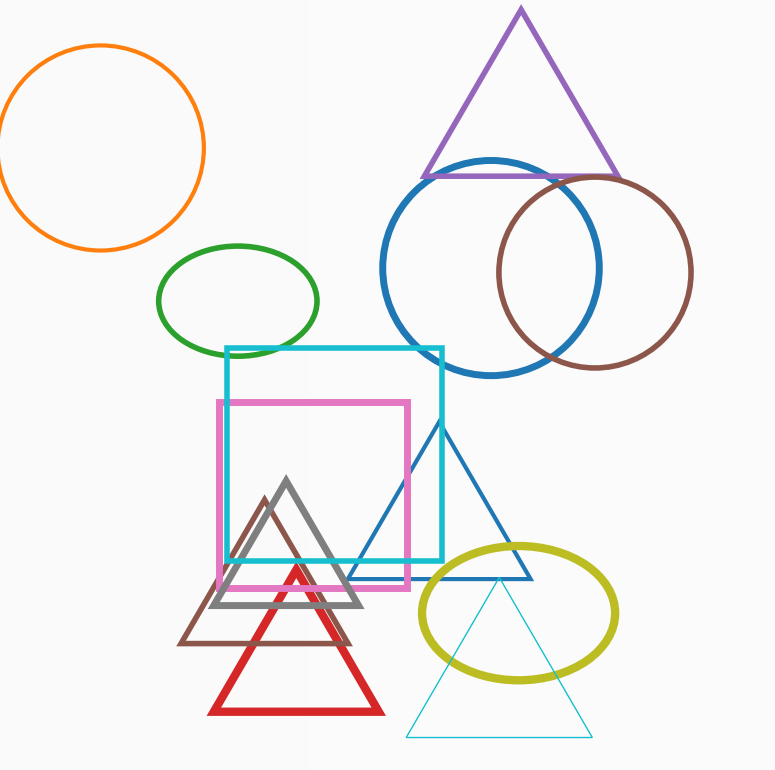[{"shape": "triangle", "thickness": 1.5, "radius": 0.68, "center": [0.567, 0.316]}, {"shape": "circle", "thickness": 2.5, "radius": 0.7, "center": [0.634, 0.652]}, {"shape": "circle", "thickness": 1.5, "radius": 0.67, "center": [0.13, 0.808]}, {"shape": "oval", "thickness": 2, "radius": 0.51, "center": [0.307, 0.609]}, {"shape": "triangle", "thickness": 3, "radius": 0.61, "center": [0.382, 0.137]}, {"shape": "triangle", "thickness": 2, "radius": 0.72, "center": [0.672, 0.843]}, {"shape": "circle", "thickness": 2, "radius": 0.62, "center": [0.768, 0.646]}, {"shape": "triangle", "thickness": 2, "radius": 0.62, "center": [0.341, 0.226]}, {"shape": "square", "thickness": 2.5, "radius": 0.61, "center": [0.404, 0.357]}, {"shape": "triangle", "thickness": 2.5, "radius": 0.54, "center": [0.369, 0.267]}, {"shape": "oval", "thickness": 3, "radius": 0.62, "center": [0.669, 0.204]}, {"shape": "triangle", "thickness": 0.5, "radius": 0.69, "center": [0.644, 0.112]}, {"shape": "square", "thickness": 2, "radius": 0.69, "center": [0.432, 0.409]}]